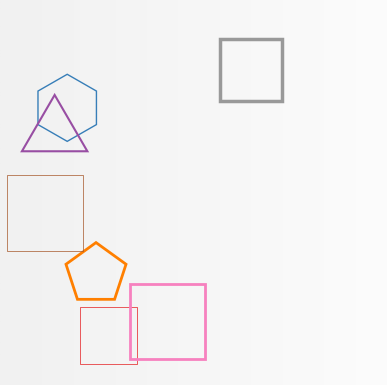[{"shape": "square", "thickness": 0.5, "radius": 0.37, "center": [0.28, 0.128]}, {"shape": "hexagon", "thickness": 1, "radius": 0.44, "center": [0.173, 0.72]}, {"shape": "triangle", "thickness": 1.5, "radius": 0.49, "center": [0.141, 0.656]}, {"shape": "pentagon", "thickness": 2, "radius": 0.41, "center": [0.248, 0.288]}, {"shape": "square", "thickness": 0.5, "radius": 0.49, "center": [0.116, 0.448]}, {"shape": "square", "thickness": 2, "radius": 0.49, "center": [0.433, 0.164]}, {"shape": "square", "thickness": 2.5, "radius": 0.4, "center": [0.648, 0.817]}]